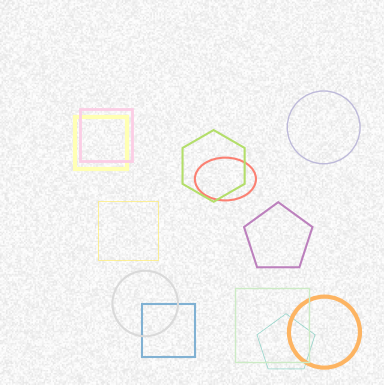[{"shape": "pentagon", "thickness": 0.5, "radius": 0.4, "center": [0.743, 0.106]}, {"shape": "square", "thickness": 3, "radius": 0.33, "center": [0.262, 0.629]}, {"shape": "circle", "thickness": 1, "radius": 0.47, "center": [0.841, 0.669]}, {"shape": "oval", "thickness": 1.5, "radius": 0.4, "center": [0.585, 0.535]}, {"shape": "square", "thickness": 1.5, "radius": 0.34, "center": [0.438, 0.142]}, {"shape": "circle", "thickness": 3, "radius": 0.46, "center": [0.843, 0.137]}, {"shape": "hexagon", "thickness": 1.5, "radius": 0.47, "center": [0.555, 0.569]}, {"shape": "square", "thickness": 2, "radius": 0.34, "center": [0.276, 0.649]}, {"shape": "circle", "thickness": 1.5, "radius": 0.43, "center": [0.377, 0.212]}, {"shape": "pentagon", "thickness": 1.5, "radius": 0.47, "center": [0.723, 0.381]}, {"shape": "square", "thickness": 1, "radius": 0.48, "center": [0.707, 0.157]}, {"shape": "square", "thickness": 0.5, "radius": 0.39, "center": [0.333, 0.401]}]